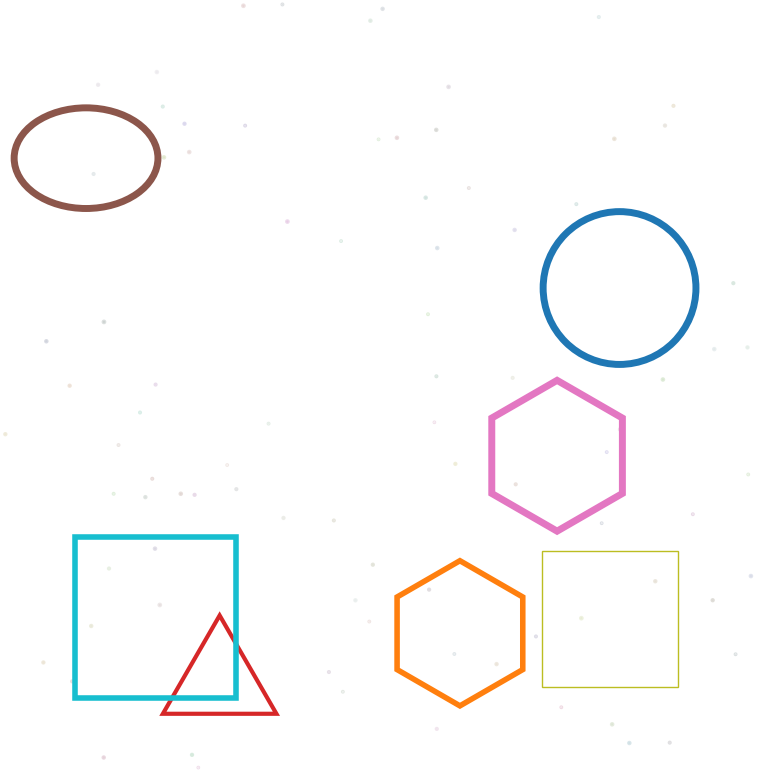[{"shape": "circle", "thickness": 2.5, "radius": 0.5, "center": [0.805, 0.626]}, {"shape": "hexagon", "thickness": 2, "radius": 0.47, "center": [0.597, 0.178]}, {"shape": "triangle", "thickness": 1.5, "radius": 0.43, "center": [0.285, 0.116]}, {"shape": "oval", "thickness": 2.5, "radius": 0.47, "center": [0.112, 0.795]}, {"shape": "hexagon", "thickness": 2.5, "radius": 0.49, "center": [0.723, 0.408]}, {"shape": "square", "thickness": 0.5, "radius": 0.44, "center": [0.792, 0.197]}, {"shape": "square", "thickness": 2, "radius": 0.52, "center": [0.202, 0.198]}]